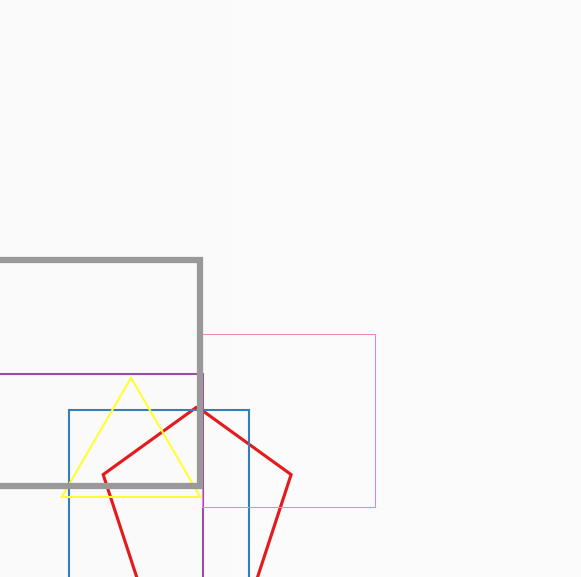[{"shape": "pentagon", "thickness": 1.5, "radius": 0.85, "center": [0.339, 0.125]}, {"shape": "square", "thickness": 1, "radius": 0.77, "center": [0.273, 0.135]}, {"shape": "square", "thickness": 1, "radius": 0.98, "center": [0.154, 0.156]}, {"shape": "triangle", "thickness": 1, "radius": 0.69, "center": [0.225, 0.207]}, {"shape": "square", "thickness": 0.5, "radius": 0.75, "center": [0.496, 0.271]}, {"shape": "square", "thickness": 3, "radius": 0.97, "center": [0.149, 0.353]}]